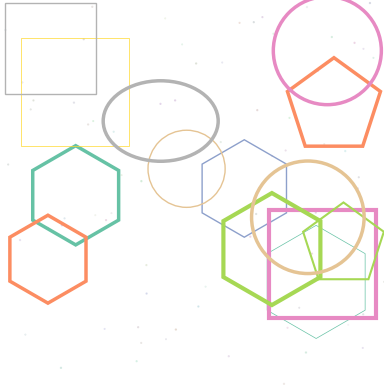[{"shape": "hexagon", "thickness": 0.5, "radius": 0.73, "center": [0.821, 0.268]}, {"shape": "hexagon", "thickness": 2.5, "radius": 0.64, "center": [0.197, 0.493]}, {"shape": "pentagon", "thickness": 2.5, "radius": 0.64, "center": [0.867, 0.723]}, {"shape": "hexagon", "thickness": 2.5, "radius": 0.57, "center": [0.125, 0.327]}, {"shape": "hexagon", "thickness": 1, "radius": 0.63, "center": [0.635, 0.51]}, {"shape": "circle", "thickness": 2.5, "radius": 0.7, "center": [0.85, 0.868]}, {"shape": "square", "thickness": 3, "radius": 0.7, "center": [0.837, 0.314]}, {"shape": "hexagon", "thickness": 3, "radius": 0.73, "center": [0.706, 0.353]}, {"shape": "pentagon", "thickness": 1.5, "radius": 0.55, "center": [0.892, 0.364]}, {"shape": "square", "thickness": 0.5, "radius": 0.7, "center": [0.194, 0.76]}, {"shape": "circle", "thickness": 1, "radius": 0.5, "center": [0.485, 0.562]}, {"shape": "circle", "thickness": 2.5, "radius": 0.73, "center": [0.8, 0.436]}, {"shape": "oval", "thickness": 2.5, "radius": 0.75, "center": [0.417, 0.686]}, {"shape": "square", "thickness": 1, "radius": 0.59, "center": [0.13, 0.875]}]